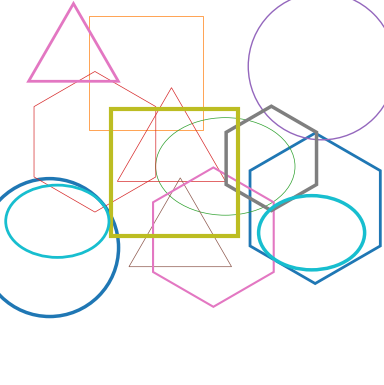[{"shape": "hexagon", "thickness": 2, "radius": 0.98, "center": [0.819, 0.459]}, {"shape": "circle", "thickness": 2.5, "radius": 0.9, "center": [0.129, 0.357]}, {"shape": "square", "thickness": 0.5, "radius": 0.73, "center": [0.379, 0.81]}, {"shape": "oval", "thickness": 0.5, "radius": 0.9, "center": [0.585, 0.568]}, {"shape": "hexagon", "thickness": 0.5, "radius": 0.91, "center": [0.247, 0.632]}, {"shape": "triangle", "thickness": 0.5, "radius": 0.81, "center": [0.445, 0.61]}, {"shape": "circle", "thickness": 1, "radius": 0.96, "center": [0.836, 0.828]}, {"shape": "triangle", "thickness": 0.5, "radius": 0.77, "center": [0.468, 0.384]}, {"shape": "hexagon", "thickness": 1.5, "radius": 0.9, "center": [0.554, 0.384]}, {"shape": "triangle", "thickness": 2, "radius": 0.67, "center": [0.191, 0.856]}, {"shape": "hexagon", "thickness": 2.5, "radius": 0.68, "center": [0.705, 0.589]}, {"shape": "square", "thickness": 3, "radius": 0.83, "center": [0.454, 0.551]}, {"shape": "oval", "thickness": 2.5, "radius": 0.69, "center": [0.809, 0.395]}, {"shape": "oval", "thickness": 2, "radius": 0.67, "center": [0.149, 0.425]}]